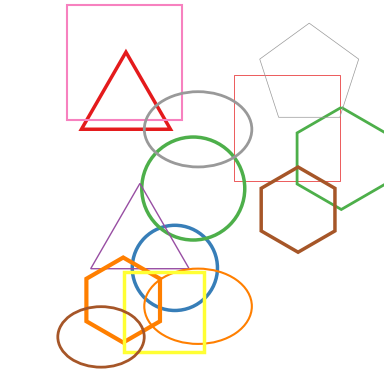[{"shape": "square", "thickness": 0.5, "radius": 0.69, "center": [0.746, 0.667]}, {"shape": "triangle", "thickness": 2.5, "radius": 0.67, "center": [0.327, 0.731]}, {"shape": "circle", "thickness": 2.5, "radius": 0.55, "center": [0.454, 0.304]}, {"shape": "hexagon", "thickness": 2, "radius": 0.66, "center": [0.886, 0.588]}, {"shape": "circle", "thickness": 2.5, "radius": 0.67, "center": [0.502, 0.51]}, {"shape": "triangle", "thickness": 1, "radius": 0.74, "center": [0.363, 0.376]}, {"shape": "hexagon", "thickness": 3, "radius": 0.55, "center": [0.32, 0.221]}, {"shape": "oval", "thickness": 1.5, "radius": 0.7, "center": [0.514, 0.204]}, {"shape": "square", "thickness": 2.5, "radius": 0.52, "center": [0.426, 0.19]}, {"shape": "hexagon", "thickness": 2.5, "radius": 0.55, "center": [0.774, 0.456]}, {"shape": "oval", "thickness": 2, "radius": 0.56, "center": [0.262, 0.125]}, {"shape": "square", "thickness": 1.5, "radius": 0.75, "center": [0.323, 0.838]}, {"shape": "pentagon", "thickness": 0.5, "radius": 0.68, "center": [0.803, 0.805]}, {"shape": "oval", "thickness": 2, "radius": 0.7, "center": [0.514, 0.664]}]